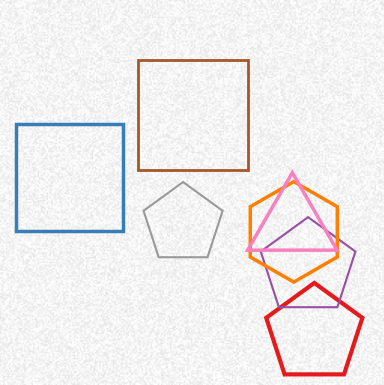[{"shape": "pentagon", "thickness": 3, "radius": 0.66, "center": [0.816, 0.134]}, {"shape": "square", "thickness": 2.5, "radius": 0.7, "center": [0.181, 0.539]}, {"shape": "pentagon", "thickness": 1.5, "radius": 0.65, "center": [0.8, 0.307]}, {"shape": "hexagon", "thickness": 2.5, "radius": 0.65, "center": [0.763, 0.398]}, {"shape": "square", "thickness": 2, "radius": 0.71, "center": [0.502, 0.702]}, {"shape": "triangle", "thickness": 2.5, "radius": 0.67, "center": [0.759, 0.417]}, {"shape": "pentagon", "thickness": 1.5, "radius": 0.54, "center": [0.476, 0.419]}]